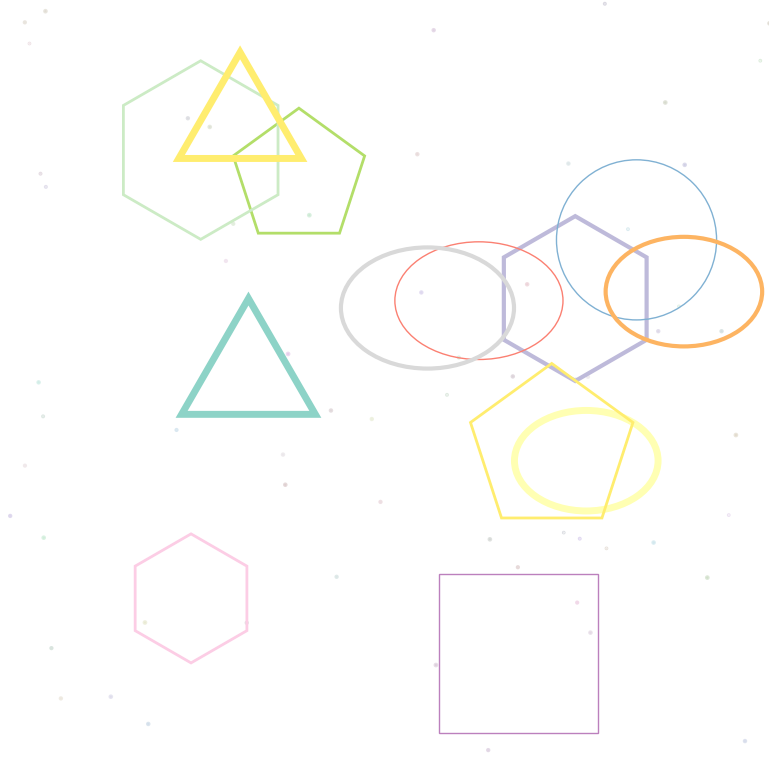[{"shape": "triangle", "thickness": 2.5, "radius": 0.5, "center": [0.323, 0.512]}, {"shape": "oval", "thickness": 2.5, "radius": 0.47, "center": [0.761, 0.402]}, {"shape": "hexagon", "thickness": 1.5, "radius": 0.54, "center": [0.747, 0.612]}, {"shape": "oval", "thickness": 0.5, "radius": 0.55, "center": [0.622, 0.61]}, {"shape": "circle", "thickness": 0.5, "radius": 0.52, "center": [0.827, 0.688]}, {"shape": "oval", "thickness": 1.5, "radius": 0.51, "center": [0.888, 0.621]}, {"shape": "pentagon", "thickness": 1, "radius": 0.45, "center": [0.388, 0.77]}, {"shape": "hexagon", "thickness": 1, "radius": 0.42, "center": [0.248, 0.223]}, {"shape": "oval", "thickness": 1.5, "radius": 0.56, "center": [0.555, 0.6]}, {"shape": "square", "thickness": 0.5, "radius": 0.52, "center": [0.673, 0.151]}, {"shape": "hexagon", "thickness": 1, "radius": 0.58, "center": [0.261, 0.805]}, {"shape": "triangle", "thickness": 2.5, "radius": 0.46, "center": [0.312, 0.84]}, {"shape": "pentagon", "thickness": 1, "radius": 0.55, "center": [0.717, 0.417]}]